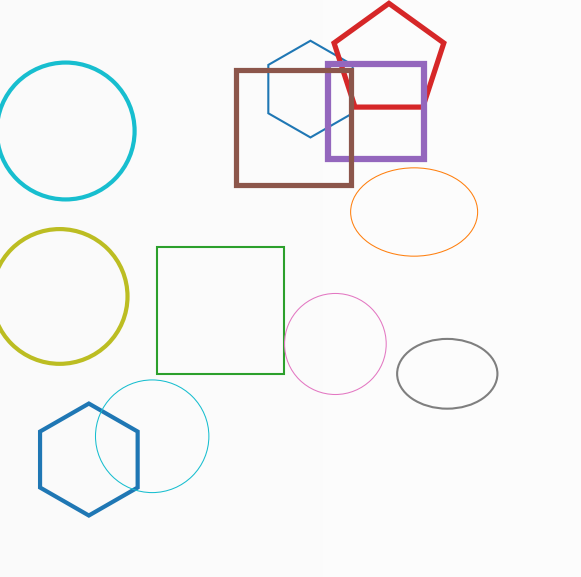[{"shape": "hexagon", "thickness": 2, "radius": 0.48, "center": [0.153, 0.203]}, {"shape": "hexagon", "thickness": 1, "radius": 0.42, "center": [0.534, 0.845]}, {"shape": "oval", "thickness": 0.5, "radius": 0.55, "center": [0.712, 0.632]}, {"shape": "square", "thickness": 1, "radius": 0.55, "center": [0.379, 0.461]}, {"shape": "pentagon", "thickness": 2.5, "radius": 0.5, "center": [0.669, 0.894]}, {"shape": "square", "thickness": 3, "radius": 0.41, "center": [0.647, 0.806]}, {"shape": "square", "thickness": 2.5, "radius": 0.5, "center": [0.505, 0.779]}, {"shape": "circle", "thickness": 0.5, "radius": 0.44, "center": [0.577, 0.403]}, {"shape": "oval", "thickness": 1, "radius": 0.43, "center": [0.77, 0.352]}, {"shape": "circle", "thickness": 2, "radius": 0.58, "center": [0.103, 0.486]}, {"shape": "circle", "thickness": 0.5, "radius": 0.49, "center": [0.262, 0.244]}, {"shape": "circle", "thickness": 2, "radius": 0.59, "center": [0.113, 0.772]}]